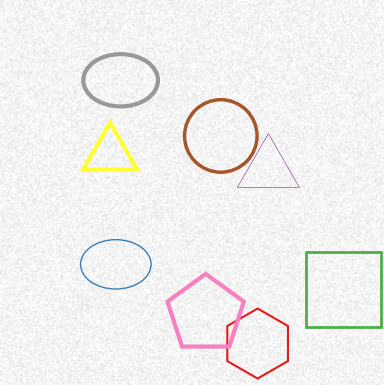[{"shape": "hexagon", "thickness": 1.5, "radius": 0.45, "center": [0.669, 0.108]}, {"shape": "oval", "thickness": 1, "radius": 0.46, "center": [0.301, 0.313]}, {"shape": "square", "thickness": 2, "radius": 0.49, "center": [0.893, 0.248]}, {"shape": "triangle", "thickness": 0.5, "radius": 0.47, "center": [0.697, 0.56]}, {"shape": "triangle", "thickness": 3, "radius": 0.4, "center": [0.286, 0.6]}, {"shape": "circle", "thickness": 2.5, "radius": 0.47, "center": [0.574, 0.647]}, {"shape": "pentagon", "thickness": 3, "radius": 0.52, "center": [0.534, 0.184]}, {"shape": "oval", "thickness": 3, "radius": 0.49, "center": [0.313, 0.791]}]